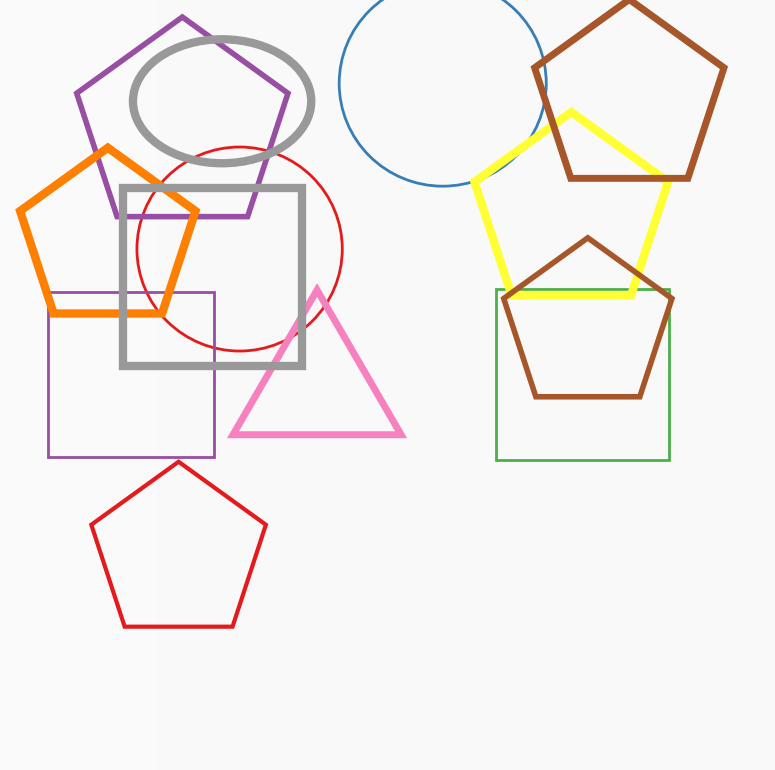[{"shape": "pentagon", "thickness": 1.5, "radius": 0.59, "center": [0.23, 0.282]}, {"shape": "circle", "thickness": 1, "radius": 0.66, "center": [0.309, 0.677]}, {"shape": "circle", "thickness": 1, "radius": 0.67, "center": [0.571, 0.892]}, {"shape": "square", "thickness": 1, "radius": 0.56, "center": [0.751, 0.514]}, {"shape": "square", "thickness": 1, "radius": 0.54, "center": [0.169, 0.514]}, {"shape": "pentagon", "thickness": 2, "radius": 0.72, "center": [0.235, 0.835]}, {"shape": "pentagon", "thickness": 3, "radius": 0.6, "center": [0.139, 0.689]}, {"shape": "pentagon", "thickness": 3, "radius": 0.66, "center": [0.737, 0.723]}, {"shape": "pentagon", "thickness": 2, "radius": 0.57, "center": [0.758, 0.577]}, {"shape": "pentagon", "thickness": 2.5, "radius": 0.64, "center": [0.812, 0.872]}, {"shape": "triangle", "thickness": 2.5, "radius": 0.63, "center": [0.409, 0.498]}, {"shape": "square", "thickness": 3, "radius": 0.58, "center": [0.274, 0.64]}, {"shape": "oval", "thickness": 3, "radius": 0.58, "center": [0.287, 0.868]}]